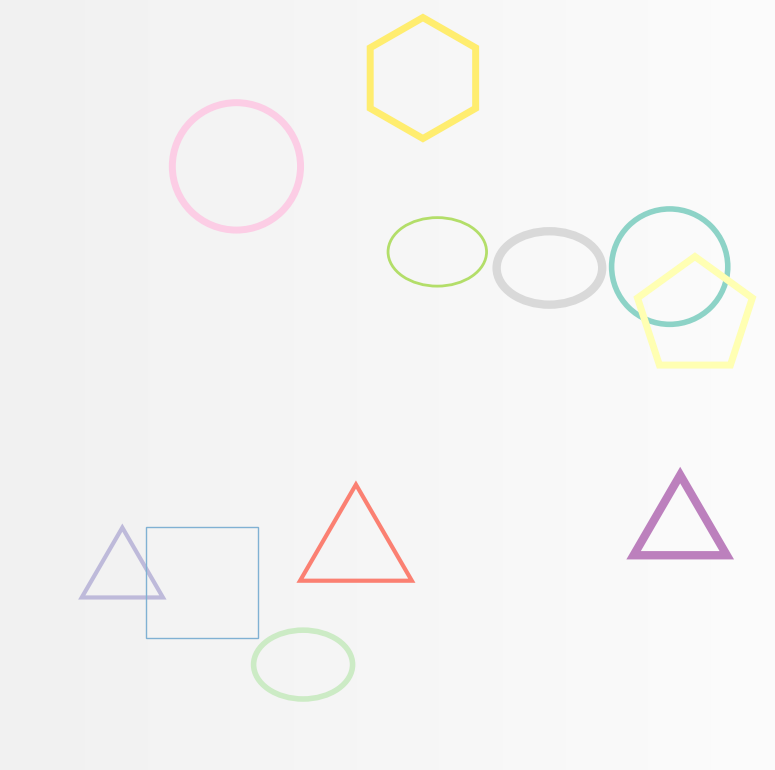[{"shape": "circle", "thickness": 2, "radius": 0.37, "center": [0.864, 0.654]}, {"shape": "pentagon", "thickness": 2.5, "radius": 0.39, "center": [0.897, 0.589]}, {"shape": "triangle", "thickness": 1.5, "radius": 0.3, "center": [0.158, 0.254]}, {"shape": "triangle", "thickness": 1.5, "radius": 0.42, "center": [0.459, 0.287]}, {"shape": "square", "thickness": 0.5, "radius": 0.36, "center": [0.261, 0.244]}, {"shape": "oval", "thickness": 1, "radius": 0.32, "center": [0.564, 0.673]}, {"shape": "circle", "thickness": 2.5, "radius": 0.41, "center": [0.305, 0.784]}, {"shape": "oval", "thickness": 3, "radius": 0.34, "center": [0.709, 0.652]}, {"shape": "triangle", "thickness": 3, "radius": 0.35, "center": [0.878, 0.314]}, {"shape": "oval", "thickness": 2, "radius": 0.32, "center": [0.391, 0.137]}, {"shape": "hexagon", "thickness": 2.5, "radius": 0.39, "center": [0.546, 0.899]}]